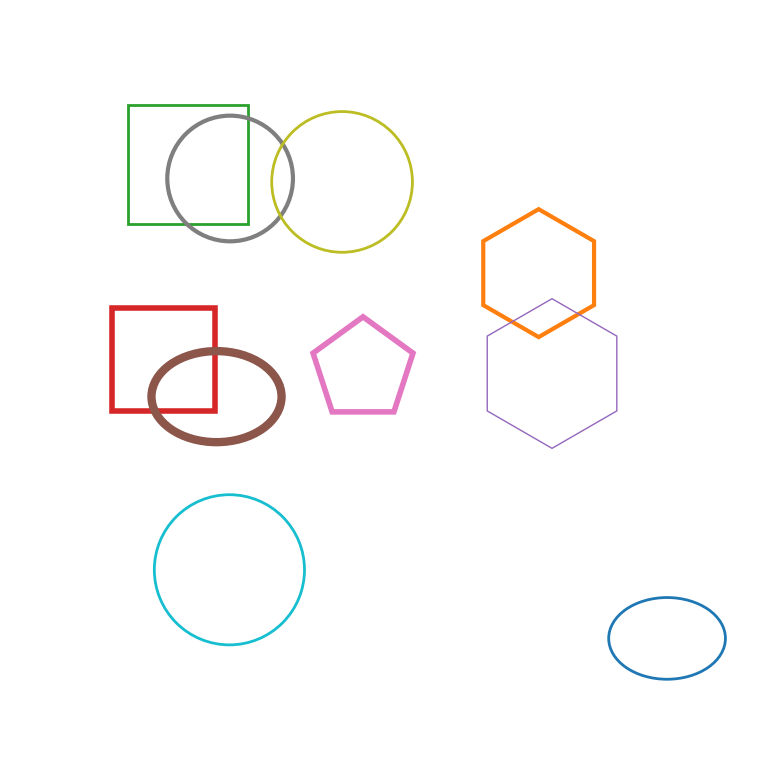[{"shape": "oval", "thickness": 1, "radius": 0.38, "center": [0.866, 0.171]}, {"shape": "hexagon", "thickness": 1.5, "radius": 0.42, "center": [0.7, 0.645]}, {"shape": "square", "thickness": 1, "radius": 0.39, "center": [0.244, 0.786]}, {"shape": "square", "thickness": 2, "radius": 0.34, "center": [0.212, 0.533]}, {"shape": "hexagon", "thickness": 0.5, "radius": 0.49, "center": [0.717, 0.515]}, {"shape": "oval", "thickness": 3, "radius": 0.42, "center": [0.281, 0.485]}, {"shape": "pentagon", "thickness": 2, "radius": 0.34, "center": [0.471, 0.52]}, {"shape": "circle", "thickness": 1.5, "radius": 0.41, "center": [0.299, 0.768]}, {"shape": "circle", "thickness": 1, "radius": 0.46, "center": [0.444, 0.764]}, {"shape": "circle", "thickness": 1, "radius": 0.49, "center": [0.298, 0.26]}]